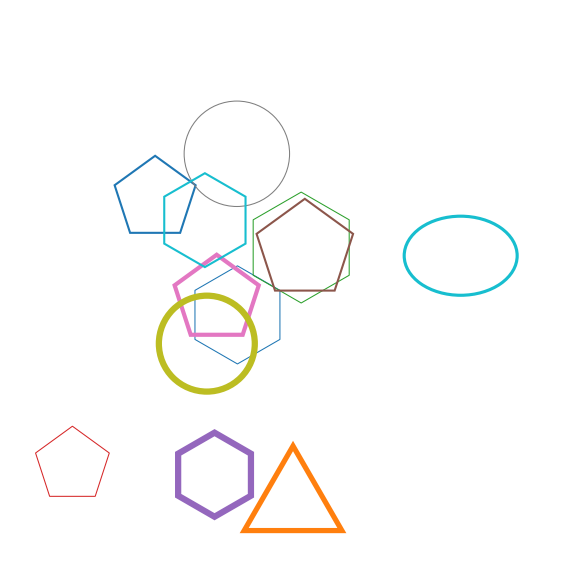[{"shape": "pentagon", "thickness": 1, "radius": 0.37, "center": [0.269, 0.656]}, {"shape": "hexagon", "thickness": 0.5, "radius": 0.42, "center": [0.411, 0.454]}, {"shape": "triangle", "thickness": 2.5, "radius": 0.49, "center": [0.507, 0.129]}, {"shape": "hexagon", "thickness": 0.5, "radius": 0.48, "center": [0.522, 0.57]}, {"shape": "pentagon", "thickness": 0.5, "radius": 0.34, "center": [0.125, 0.194]}, {"shape": "hexagon", "thickness": 3, "radius": 0.36, "center": [0.372, 0.177]}, {"shape": "pentagon", "thickness": 1, "radius": 0.44, "center": [0.528, 0.567]}, {"shape": "pentagon", "thickness": 2, "radius": 0.38, "center": [0.375, 0.481]}, {"shape": "circle", "thickness": 0.5, "radius": 0.46, "center": [0.41, 0.733]}, {"shape": "circle", "thickness": 3, "radius": 0.42, "center": [0.358, 0.404]}, {"shape": "oval", "thickness": 1.5, "radius": 0.49, "center": [0.798, 0.556]}, {"shape": "hexagon", "thickness": 1, "radius": 0.41, "center": [0.355, 0.618]}]